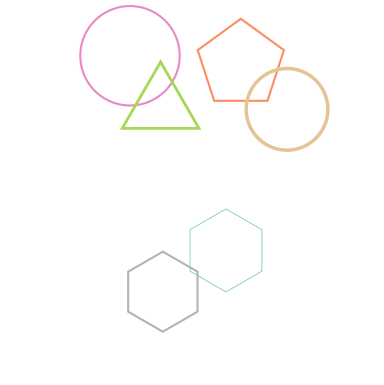[{"shape": "hexagon", "thickness": 0.5, "radius": 0.54, "center": [0.587, 0.35]}, {"shape": "pentagon", "thickness": 1.5, "radius": 0.59, "center": [0.626, 0.833]}, {"shape": "circle", "thickness": 1.5, "radius": 0.65, "center": [0.338, 0.855]}, {"shape": "triangle", "thickness": 2, "radius": 0.57, "center": [0.417, 0.724]}, {"shape": "circle", "thickness": 2.5, "radius": 0.53, "center": [0.746, 0.716]}, {"shape": "hexagon", "thickness": 1.5, "radius": 0.52, "center": [0.423, 0.242]}]